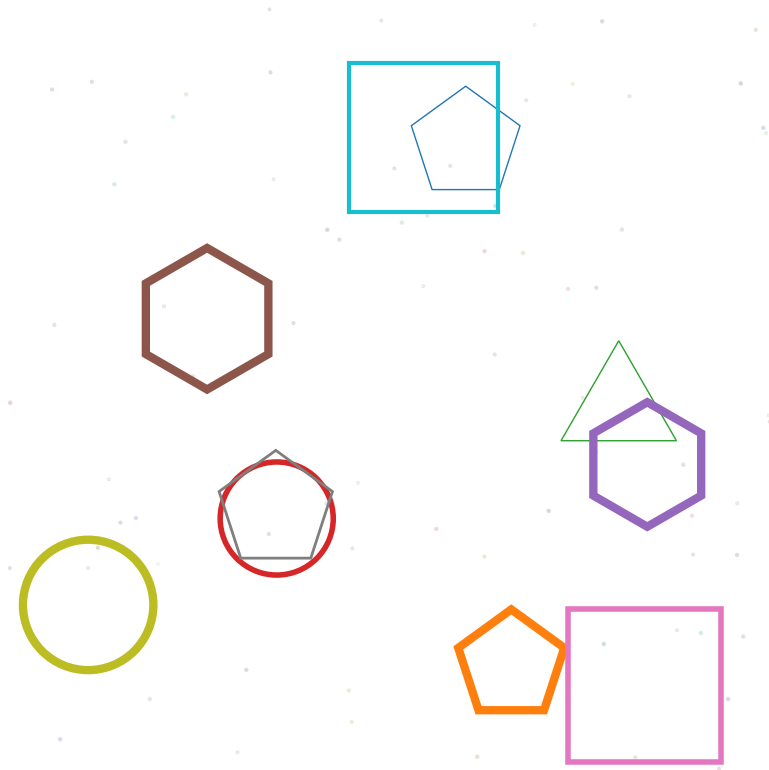[{"shape": "pentagon", "thickness": 0.5, "radius": 0.37, "center": [0.605, 0.814]}, {"shape": "pentagon", "thickness": 3, "radius": 0.36, "center": [0.664, 0.136]}, {"shape": "triangle", "thickness": 0.5, "radius": 0.43, "center": [0.804, 0.471]}, {"shape": "circle", "thickness": 2, "radius": 0.37, "center": [0.359, 0.327]}, {"shape": "hexagon", "thickness": 3, "radius": 0.4, "center": [0.841, 0.397]}, {"shape": "hexagon", "thickness": 3, "radius": 0.46, "center": [0.269, 0.586]}, {"shape": "square", "thickness": 2, "radius": 0.5, "center": [0.837, 0.11]}, {"shape": "pentagon", "thickness": 1, "radius": 0.39, "center": [0.358, 0.338]}, {"shape": "circle", "thickness": 3, "radius": 0.42, "center": [0.114, 0.214]}, {"shape": "square", "thickness": 1.5, "radius": 0.48, "center": [0.55, 0.821]}]